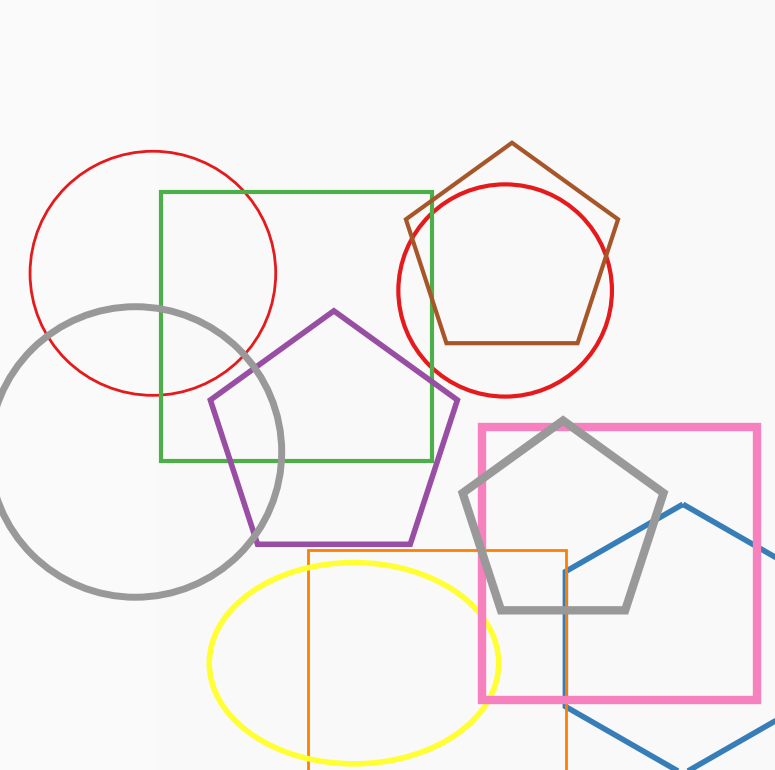[{"shape": "circle", "thickness": 1, "radius": 0.79, "center": [0.197, 0.645]}, {"shape": "circle", "thickness": 1.5, "radius": 0.69, "center": [0.652, 0.623]}, {"shape": "hexagon", "thickness": 2, "radius": 0.88, "center": [0.881, 0.17]}, {"shape": "square", "thickness": 1.5, "radius": 0.87, "center": [0.382, 0.576]}, {"shape": "pentagon", "thickness": 2, "radius": 0.84, "center": [0.431, 0.429]}, {"shape": "square", "thickness": 1, "radius": 0.83, "center": [0.564, 0.119]}, {"shape": "oval", "thickness": 2, "radius": 0.93, "center": [0.457, 0.139]}, {"shape": "pentagon", "thickness": 1.5, "radius": 0.72, "center": [0.661, 0.671]}, {"shape": "square", "thickness": 3, "radius": 0.89, "center": [0.799, 0.268]}, {"shape": "circle", "thickness": 2.5, "radius": 0.94, "center": [0.175, 0.413]}, {"shape": "pentagon", "thickness": 3, "radius": 0.68, "center": [0.727, 0.318]}]